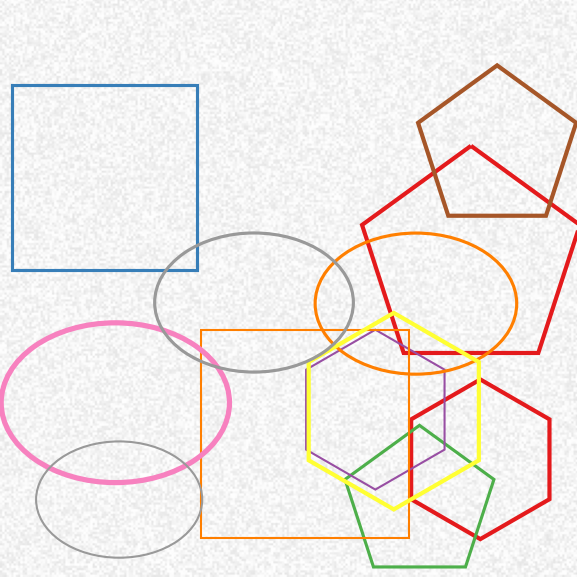[{"shape": "pentagon", "thickness": 2, "radius": 0.99, "center": [0.816, 0.548]}, {"shape": "hexagon", "thickness": 2, "radius": 0.69, "center": [0.832, 0.204]}, {"shape": "square", "thickness": 1.5, "radius": 0.8, "center": [0.181, 0.692]}, {"shape": "pentagon", "thickness": 1.5, "radius": 0.68, "center": [0.726, 0.127]}, {"shape": "hexagon", "thickness": 1, "radius": 0.69, "center": [0.65, 0.29]}, {"shape": "oval", "thickness": 1.5, "radius": 0.87, "center": [0.72, 0.473]}, {"shape": "square", "thickness": 1, "radius": 0.9, "center": [0.528, 0.248]}, {"shape": "hexagon", "thickness": 2, "radius": 0.85, "center": [0.682, 0.287]}, {"shape": "pentagon", "thickness": 2, "radius": 0.72, "center": [0.861, 0.742]}, {"shape": "oval", "thickness": 2.5, "radius": 0.99, "center": [0.2, 0.302]}, {"shape": "oval", "thickness": 1, "radius": 0.72, "center": [0.206, 0.134]}, {"shape": "oval", "thickness": 1.5, "radius": 0.86, "center": [0.44, 0.475]}]